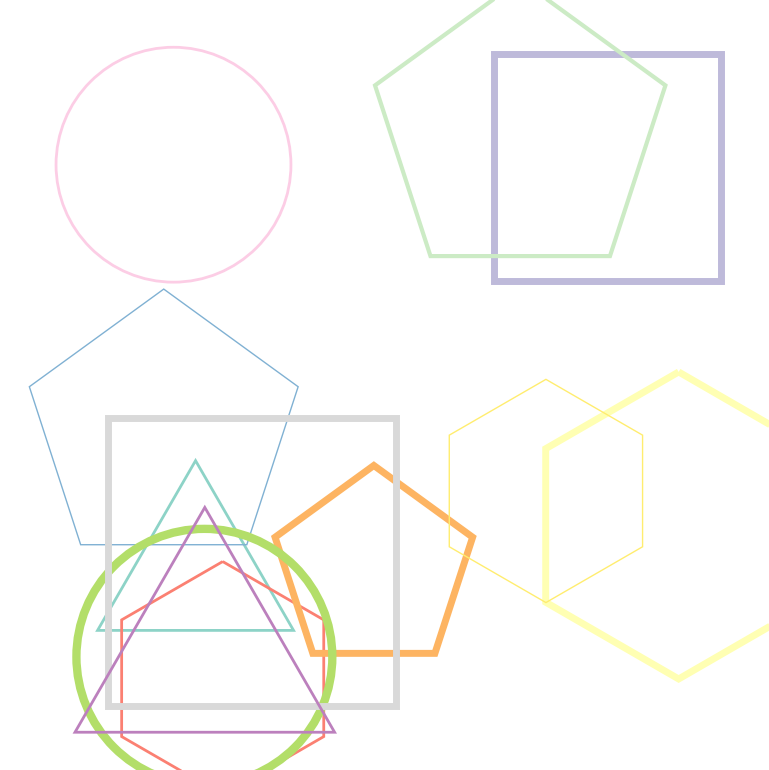[{"shape": "triangle", "thickness": 1, "radius": 0.73, "center": [0.254, 0.255]}, {"shape": "hexagon", "thickness": 2.5, "radius": 1.0, "center": [0.881, 0.318]}, {"shape": "square", "thickness": 2.5, "radius": 0.74, "center": [0.789, 0.783]}, {"shape": "hexagon", "thickness": 1, "radius": 0.76, "center": [0.289, 0.119]}, {"shape": "pentagon", "thickness": 0.5, "radius": 0.92, "center": [0.213, 0.441]}, {"shape": "pentagon", "thickness": 2.5, "radius": 0.67, "center": [0.486, 0.261]}, {"shape": "circle", "thickness": 3, "radius": 0.83, "center": [0.265, 0.147]}, {"shape": "circle", "thickness": 1, "radius": 0.76, "center": [0.225, 0.786]}, {"shape": "square", "thickness": 2.5, "radius": 0.93, "center": [0.327, 0.27]}, {"shape": "triangle", "thickness": 1, "radius": 0.97, "center": [0.266, 0.146]}, {"shape": "pentagon", "thickness": 1.5, "radius": 0.99, "center": [0.676, 0.828]}, {"shape": "hexagon", "thickness": 0.5, "radius": 0.72, "center": [0.709, 0.362]}]